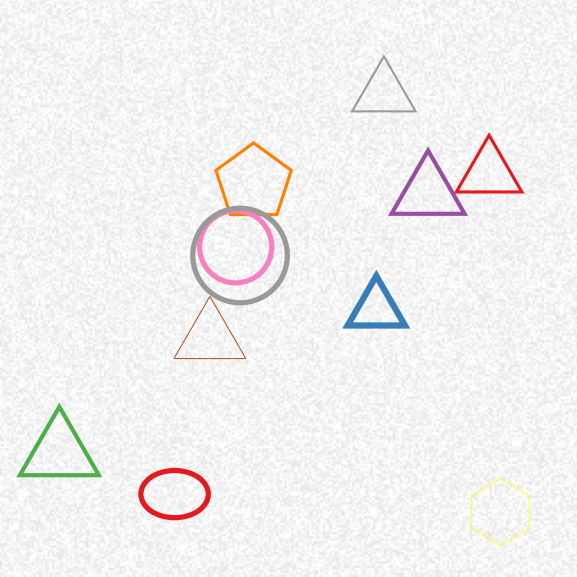[{"shape": "triangle", "thickness": 1.5, "radius": 0.33, "center": [0.847, 0.699]}, {"shape": "oval", "thickness": 2.5, "radius": 0.29, "center": [0.302, 0.144]}, {"shape": "triangle", "thickness": 3, "radius": 0.29, "center": [0.652, 0.464]}, {"shape": "triangle", "thickness": 2, "radius": 0.39, "center": [0.103, 0.216]}, {"shape": "triangle", "thickness": 2, "radius": 0.37, "center": [0.741, 0.665]}, {"shape": "pentagon", "thickness": 1.5, "radius": 0.34, "center": [0.439, 0.683]}, {"shape": "hexagon", "thickness": 0.5, "radius": 0.29, "center": [0.867, 0.113]}, {"shape": "triangle", "thickness": 0.5, "radius": 0.36, "center": [0.363, 0.414]}, {"shape": "circle", "thickness": 2.5, "radius": 0.31, "center": [0.408, 0.572]}, {"shape": "circle", "thickness": 2.5, "radius": 0.41, "center": [0.416, 0.557]}, {"shape": "triangle", "thickness": 1, "radius": 0.32, "center": [0.665, 0.838]}]